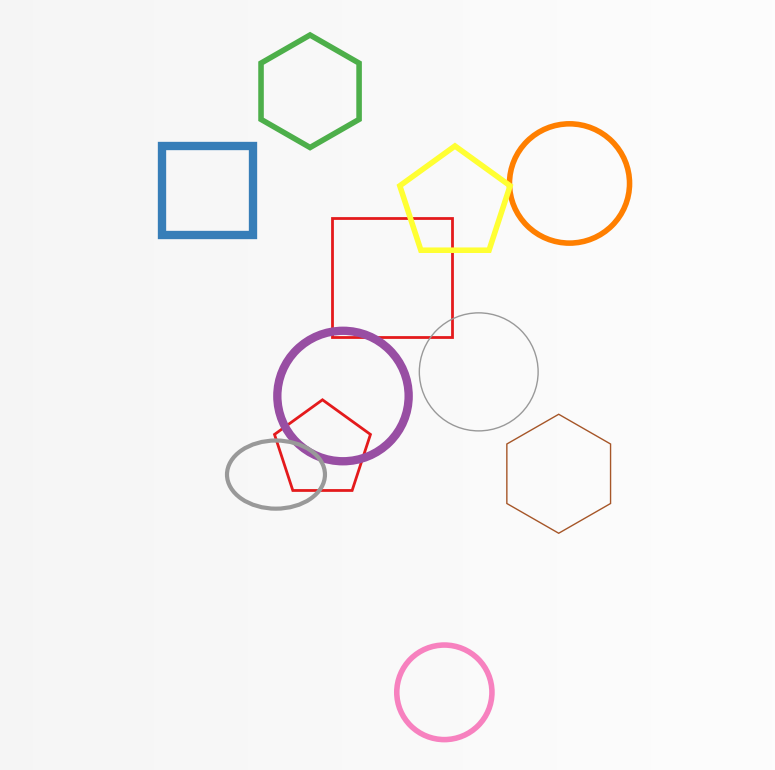[{"shape": "square", "thickness": 1, "radius": 0.39, "center": [0.506, 0.639]}, {"shape": "pentagon", "thickness": 1, "radius": 0.33, "center": [0.416, 0.416]}, {"shape": "square", "thickness": 3, "radius": 0.29, "center": [0.268, 0.753]}, {"shape": "hexagon", "thickness": 2, "radius": 0.37, "center": [0.4, 0.881]}, {"shape": "circle", "thickness": 3, "radius": 0.42, "center": [0.443, 0.486]}, {"shape": "circle", "thickness": 2, "radius": 0.39, "center": [0.735, 0.762]}, {"shape": "pentagon", "thickness": 2, "radius": 0.37, "center": [0.587, 0.736]}, {"shape": "hexagon", "thickness": 0.5, "radius": 0.39, "center": [0.721, 0.385]}, {"shape": "circle", "thickness": 2, "radius": 0.31, "center": [0.573, 0.101]}, {"shape": "circle", "thickness": 0.5, "radius": 0.38, "center": [0.618, 0.517]}, {"shape": "oval", "thickness": 1.5, "radius": 0.32, "center": [0.356, 0.384]}]